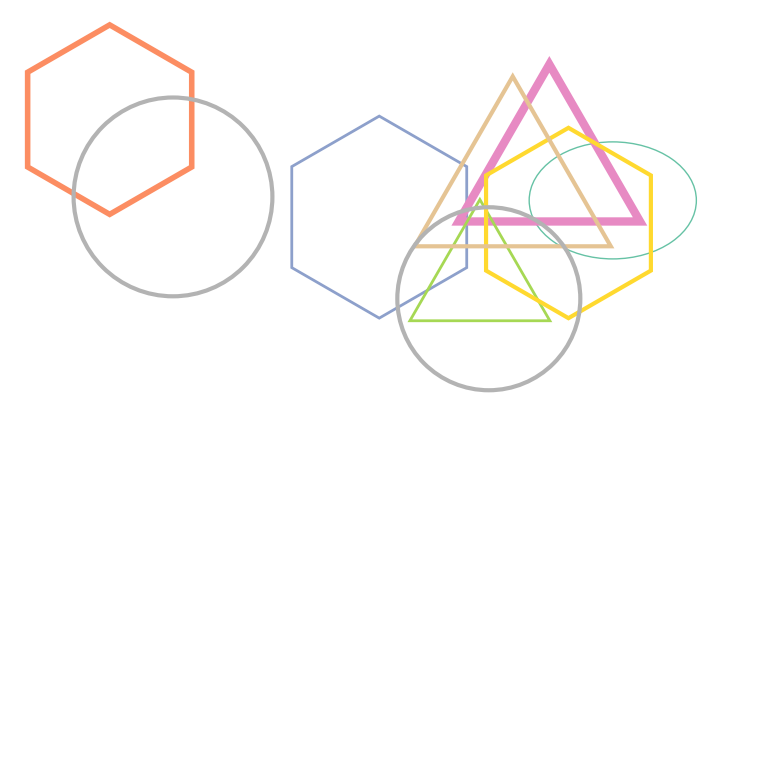[{"shape": "oval", "thickness": 0.5, "radius": 0.54, "center": [0.796, 0.74]}, {"shape": "hexagon", "thickness": 2, "radius": 0.62, "center": [0.142, 0.845]}, {"shape": "hexagon", "thickness": 1, "radius": 0.66, "center": [0.493, 0.718]}, {"shape": "triangle", "thickness": 3, "radius": 0.68, "center": [0.713, 0.78]}, {"shape": "triangle", "thickness": 1, "radius": 0.52, "center": [0.623, 0.636]}, {"shape": "hexagon", "thickness": 1.5, "radius": 0.62, "center": [0.738, 0.71]}, {"shape": "triangle", "thickness": 1.5, "radius": 0.74, "center": [0.666, 0.754]}, {"shape": "circle", "thickness": 1.5, "radius": 0.65, "center": [0.225, 0.744]}, {"shape": "circle", "thickness": 1.5, "radius": 0.59, "center": [0.635, 0.612]}]